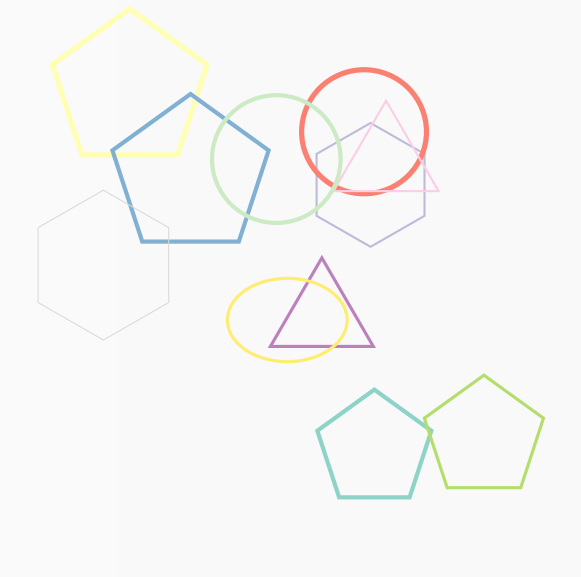[{"shape": "pentagon", "thickness": 2, "radius": 0.52, "center": [0.644, 0.221]}, {"shape": "pentagon", "thickness": 2.5, "radius": 0.7, "center": [0.223, 0.844]}, {"shape": "hexagon", "thickness": 1, "radius": 0.54, "center": [0.638, 0.679]}, {"shape": "circle", "thickness": 2.5, "radius": 0.54, "center": [0.626, 0.771]}, {"shape": "pentagon", "thickness": 2, "radius": 0.71, "center": [0.328, 0.695]}, {"shape": "pentagon", "thickness": 1.5, "radius": 0.54, "center": [0.833, 0.242]}, {"shape": "triangle", "thickness": 1, "radius": 0.52, "center": [0.664, 0.72]}, {"shape": "hexagon", "thickness": 0.5, "radius": 0.65, "center": [0.178, 0.54]}, {"shape": "triangle", "thickness": 1.5, "radius": 0.51, "center": [0.554, 0.45]}, {"shape": "circle", "thickness": 2, "radius": 0.55, "center": [0.475, 0.724]}, {"shape": "oval", "thickness": 1.5, "radius": 0.52, "center": [0.494, 0.445]}]